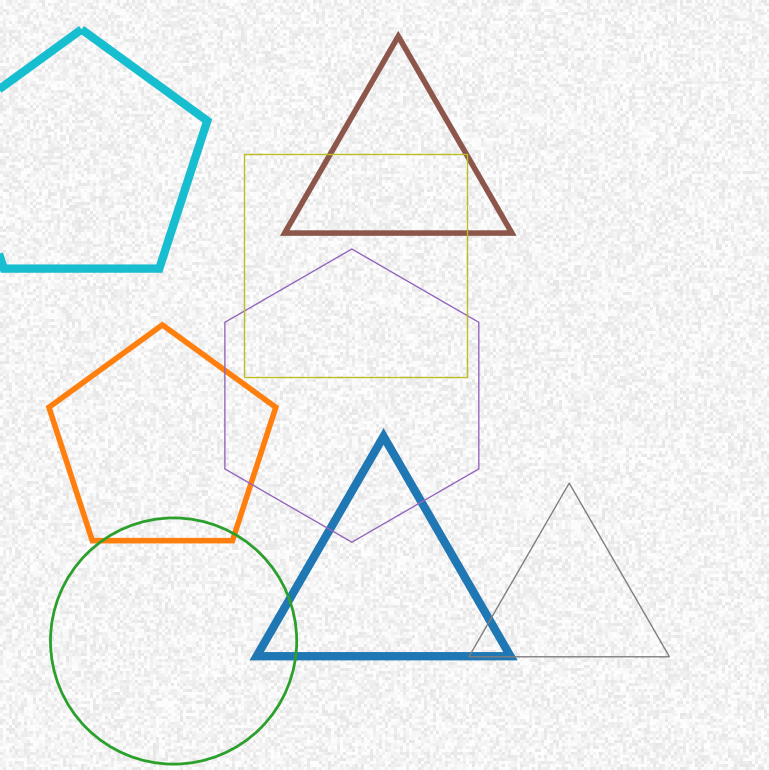[{"shape": "triangle", "thickness": 3, "radius": 0.95, "center": [0.498, 0.243]}, {"shape": "pentagon", "thickness": 2, "radius": 0.77, "center": [0.211, 0.423]}, {"shape": "circle", "thickness": 1, "radius": 0.8, "center": [0.225, 0.167]}, {"shape": "hexagon", "thickness": 0.5, "radius": 0.95, "center": [0.457, 0.486]}, {"shape": "triangle", "thickness": 2, "radius": 0.85, "center": [0.517, 0.782]}, {"shape": "triangle", "thickness": 0.5, "radius": 0.75, "center": [0.739, 0.222]}, {"shape": "square", "thickness": 0.5, "radius": 0.73, "center": [0.462, 0.655]}, {"shape": "pentagon", "thickness": 3, "radius": 0.86, "center": [0.106, 0.79]}]